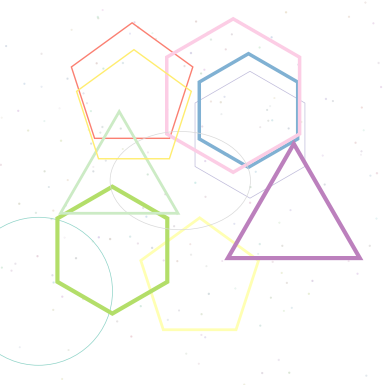[{"shape": "circle", "thickness": 0.5, "radius": 0.96, "center": [0.1, 0.243]}, {"shape": "pentagon", "thickness": 2, "radius": 0.8, "center": [0.519, 0.274]}, {"shape": "hexagon", "thickness": 0.5, "radius": 0.82, "center": [0.649, 0.65]}, {"shape": "pentagon", "thickness": 1, "radius": 0.83, "center": [0.343, 0.775]}, {"shape": "hexagon", "thickness": 2.5, "radius": 0.74, "center": [0.645, 0.713]}, {"shape": "hexagon", "thickness": 3, "radius": 0.82, "center": [0.292, 0.35]}, {"shape": "hexagon", "thickness": 2.5, "radius": 1.0, "center": [0.606, 0.752]}, {"shape": "oval", "thickness": 0.5, "radius": 0.91, "center": [0.468, 0.531]}, {"shape": "triangle", "thickness": 3, "radius": 0.99, "center": [0.763, 0.429]}, {"shape": "triangle", "thickness": 2, "radius": 0.88, "center": [0.31, 0.534]}, {"shape": "pentagon", "thickness": 1, "radius": 0.78, "center": [0.348, 0.714]}]